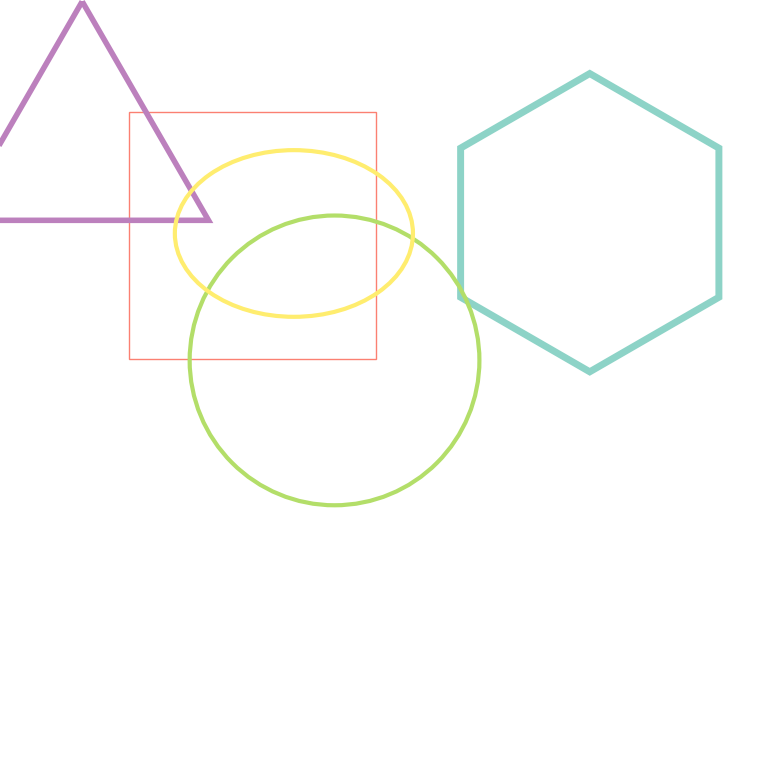[{"shape": "hexagon", "thickness": 2.5, "radius": 0.97, "center": [0.766, 0.711]}, {"shape": "square", "thickness": 0.5, "radius": 0.8, "center": [0.327, 0.694]}, {"shape": "circle", "thickness": 1.5, "radius": 0.94, "center": [0.434, 0.532]}, {"shape": "triangle", "thickness": 2, "radius": 0.95, "center": [0.107, 0.809]}, {"shape": "oval", "thickness": 1.5, "radius": 0.77, "center": [0.382, 0.697]}]